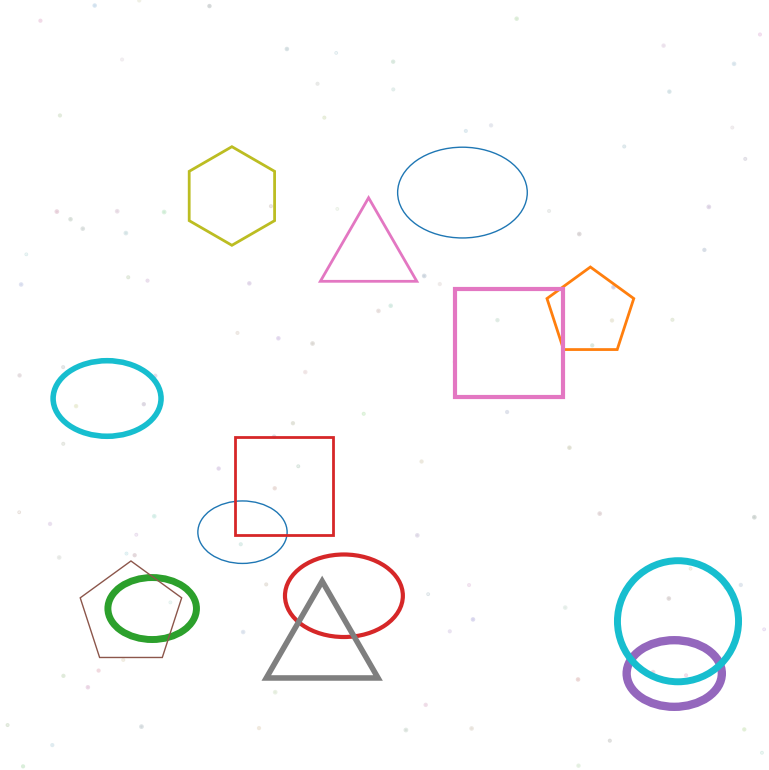[{"shape": "oval", "thickness": 0.5, "radius": 0.29, "center": [0.315, 0.309]}, {"shape": "oval", "thickness": 0.5, "radius": 0.42, "center": [0.601, 0.75]}, {"shape": "pentagon", "thickness": 1, "radius": 0.3, "center": [0.767, 0.594]}, {"shape": "oval", "thickness": 2.5, "radius": 0.29, "center": [0.198, 0.21]}, {"shape": "oval", "thickness": 1.5, "radius": 0.38, "center": [0.447, 0.226]}, {"shape": "square", "thickness": 1, "radius": 0.32, "center": [0.369, 0.369]}, {"shape": "oval", "thickness": 3, "radius": 0.31, "center": [0.876, 0.125]}, {"shape": "pentagon", "thickness": 0.5, "radius": 0.35, "center": [0.17, 0.202]}, {"shape": "triangle", "thickness": 1, "radius": 0.36, "center": [0.479, 0.671]}, {"shape": "square", "thickness": 1.5, "radius": 0.35, "center": [0.661, 0.555]}, {"shape": "triangle", "thickness": 2, "radius": 0.42, "center": [0.418, 0.161]}, {"shape": "hexagon", "thickness": 1, "radius": 0.32, "center": [0.301, 0.745]}, {"shape": "oval", "thickness": 2, "radius": 0.35, "center": [0.139, 0.482]}, {"shape": "circle", "thickness": 2.5, "radius": 0.39, "center": [0.881, 0.193]}]